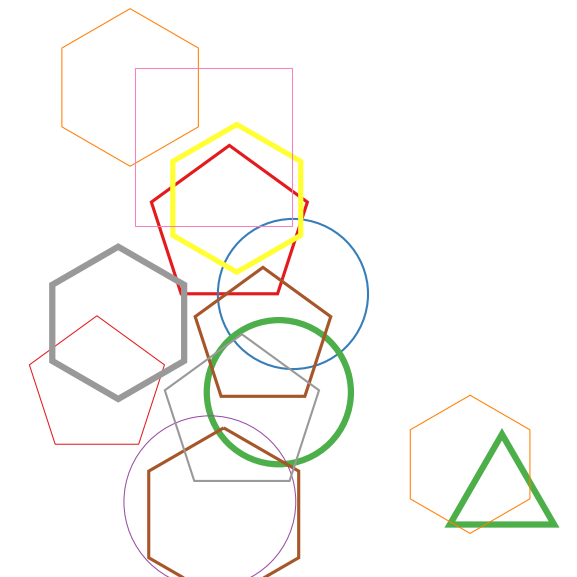[{"shape": "pentagon", "thickness": 0.5, "radius": 0.61, "center": [0.168, 0.329]}, {"shape": "pentagon", "thickness": 1.5, "radius": 0.71, "center": [0.397, 0.605]}, {"shape": "circle", "thickness": 1, "radius": 0.65, "center": [0.507, 0.49]}, {"shape": "triangle", "thickness": 3, "radius": 0.52, "center": [0.869, 0.143]}, {"shape": "circle", "thickness": 3, "radius": 0.62, "center": [0.483, 0.32]}, {"shape": "circle", "thickness": 0.5, "radius": 0.74, "center": [0.363, 0.13]}, {"shape": "hexagon", "thickness": 0.5, "radius": 0.68, "center": [0.225, 0.848]}, {"shape": "hexagon", "thickness": 0.5, "radius": 0.6, "center": [0.814, 0.195]}, {"shape": "hexagon", "thickness": 2.5, "radius": 0.64, "center": [0.41, 0.656]}, {"shape": "pentagon", "thickness": 1.5, "radius": 0.62, "center": [0.455, 0.413]}, {"shape": "hexagon", "thickness": 1.5, "radius": 0.75, "center": [0.387, 0.108]}, {"shape": "square", "thickness": 0.5, "radius": 0.68, "center": [0.37, 0.744]}, {"shape": "hexagon", "thickness": 3, "radius": 0.66, "center": [0.205, 0.44]}, {"shape": "pentagon", "thickness": 1, "radius": 0.7, "center": [0.419, 0.28]}]